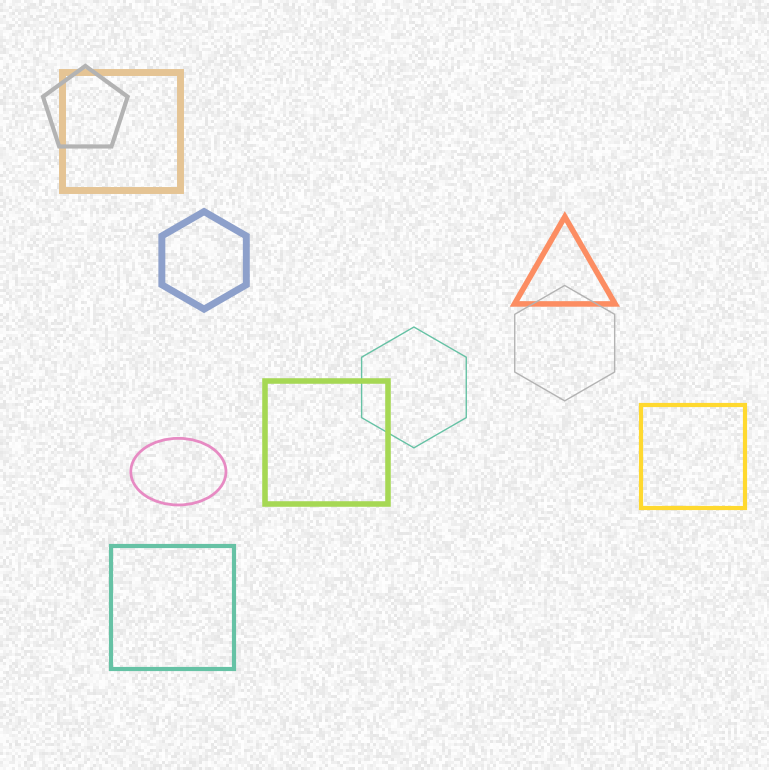[{"shape": "hexagon", "thickness": 0.5, "radius": 0.39, "center": [0.538, 0.497]}, {"shape": "square", "thickness": 1.5, "radius": 0.4, "center": [0.224, 0.211]}, {"shape": "triangle", "thickness": 2, "radius": 0.38, "center": [0.734, 0.643]}, {"shape": "hexagon", "thickness": 2.5, "radius": 0.32, "center": [0.265, 0.662]}, {"shape": "oval", "thickness": 1, "radius": 0.31, "center": [0.232, 0.387]}, {"shape": "square", "thickness": 2, "radius": 0.4, "center": [0.424, 0.425]}, {"shape": "square", "thickness": 1.5, "radius": 0.34, "center": [0.9, 0.407]}, {"shape": "square", "thickness": 2.5, "radius": 0.38, "center": [0.157, 0.83]}, {"shape": "hexagon", "thickness": 0.5, "radius": 0.37, "center": [0.733, 0.554]}, {"shape": "pentagon", "thickness": 1.5, "radius": 0.29, "center": [0.111, 0.857]}]